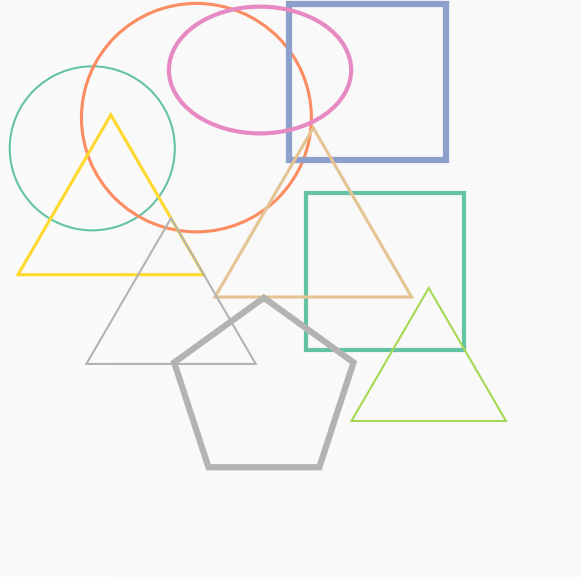[{"shape": "circle", "thickness": 1, "radius": 0.71, "center": [0.159, 0.742]}, {"shape": "square", "thickness": 2, "radius": 0.68, "center": [0.662, 0.529]}, {"shape": "circle", "thickness": 1.5, "radius": 0.99, "center": [0.338, 0.795]}, {"shape": "square", "thickness": 3, "radius": 0.68, "center": [0.632, 0.857]}, {"shape": "oval", "thickness": 2, "radius": 0.78, "center": [0.447, 0.878]}, {"shape": "triangle", "thickness": 1, "radius": 0.77, "center": [0.738, 0.347]}, {"shape": "triangle", "thickness": 1.5, "radius": 0.92, "center": [0.191, 0.616]}, {"shape": "triangle", "thickness": 1.5, "radius": 0.98, "center": [0.539, 0.582]}, {"shape": "pentagon", "thickness": 3, "radius": 0.81, "center": [0.454, 0.321]}, {"shape": "triangle", "thickness": 1, "radius": 0.84, "center": [0.294, 0.453]}]